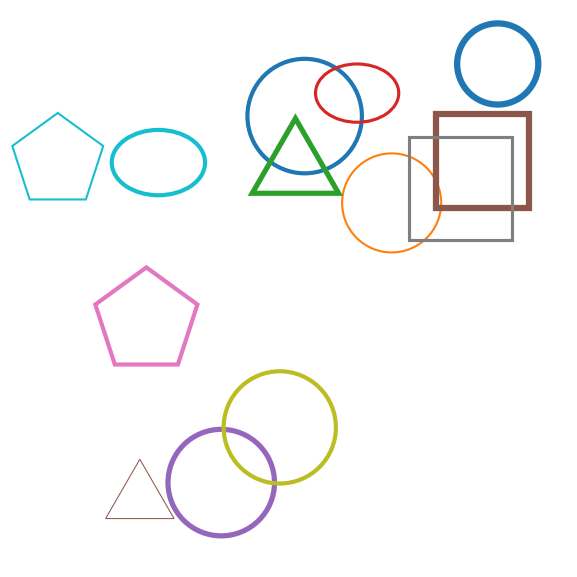[{"shape": "circle", "thickness": 3, "radius": 0.35, "center": [0.862, 0.888]}, {"shape": "circle", "thickness": 2, "radius": 0.5, "center": [0.528, 0.798]}, {"shape": "circle", "thickness": 1, "radius": 0.43, "center": [0.678, 0.648]}, {"shape": "triangle", "thickness": 2.5, "radius": 0.43, "center": [0.512, 0.708]}, {"shape": "oval", "thickness": 1.5, "radius": 0.36, "center": [0.618, 0.838]}, {"shape": "circle", "thickness": 2.5, "radius": 0.46, "center": [0.383, 0.163]}, {"shape": "triangle", "thickness": 0.5, "radius": 0.34, "center": [0.242, 0.135]}, {"shape": "square", "thickness": 3, "radius": 0.41, "center": [0.836, 0.721]}, {"shape": "pentagon", "thickness": 2, "radius": 0.46, "center": [0.253, 0.443]}, {"shape": "square", "thickness": 1.5, "radius": 0.45, "center": [0.798, 0.673]}, {"shape": "circle", "thickness": 2, "radius": 0.49, "center": [0.484, 0.259]}, {"shape": "oval", "thickness": 2, "radius": 0.4, "center": [0.274, 0.718]}, {"shape": "pentagon", "thickness": 1, "radius": 0.41, "center": [0.1, 0.721]}]